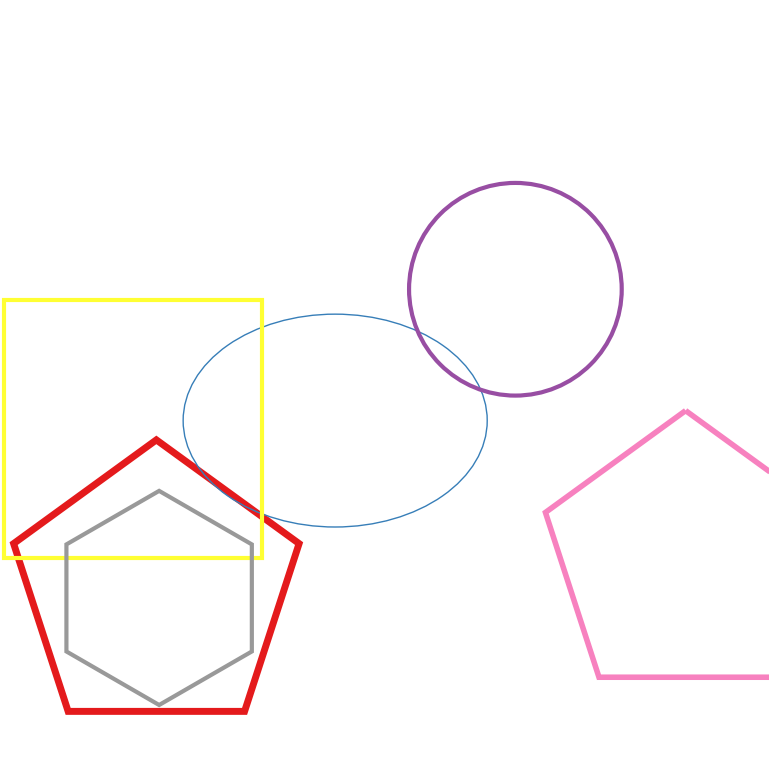[{"shape": "pentagon", "thickness": 2.5, "radius": 0.97, "center": [0.203, 0.234]}, {"shape": "oval", "thickness": 0.5, "radius": 0.99, "center": [0.435, 0.454]}, {"shape": "circle", "thickness": 1.5, "radius": 0.69, "center": [0.669, 0.624]}, {"shape": "square", "thickness": 1.5, "radius": 0.84, "center": [0.172, 0.443]}, {"shape": "pentagon", "thickness": 2, "radius": 0.96, "center": [0.89, 0.275]}, {"shape": "hexagon", "thickness": 1.5, "radius": 0.7, "center": [0.207, 0.223]}]